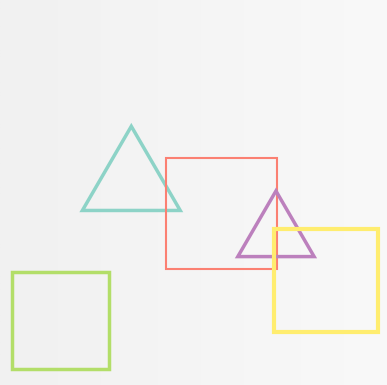[{"shape": "triangle", "thickness": 2.5, "radius": 0.73, "center": [0.339, 0.526]}, {"shape": "square", "thickness": 1.5, "radius": 0.72, "center": [0.571, 0.445]}, {"shape": "square", "thickness": 2.5, "radius": 0.62, "center": [0.156, 0.168]}, {"shape": "triangle", "thickness": 2.5, "radius": 0.57, "center": [0.712, 0.39]}, {"shape": "square", "thickness": 3, "radius": 0.67, "center": [0.841, 0.272]}]